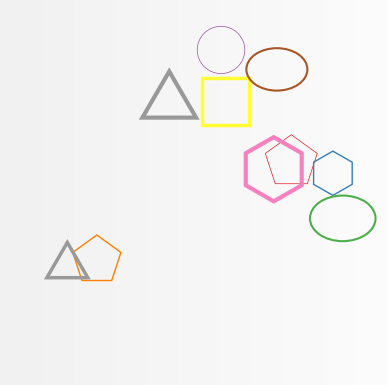[{"shape": "pentagon", "thickness": 0.5, "radius": 0.35, "center": [0.752, 0.58]}, {"shape": "hexagon", "thickness": 1, "radius": 0.29, "center": [0.859, 0.55]}, {"shape": "oval", "thickness": 1.5, "radius": 0.42, "center": [0.885, 0.433]}, {"shape": "circle", "thickness": 0.5, "radius": 0.31, "center": [0.57, 0.87]}, {"shape": "pentagon", "thickness": 1, "radius": 0.33, "center": [0.25, 0.324]}, {"shape": "square", "thickness": 2.5, "radius": 0.3, "center": [0.581, 0.737]}, {"shape": "oval", "thickness": 1.5, "radius": 0.39, "center": [0.715, 0.82]}, {"shape": "hexagon", "thickness": 3, "radius": 0.42, "center": [0.706, 0.56]}, {"shape": "triangle", "thickness": 3, "radius": 0.4, "center": [0.437, 0.734]}, {"shape": "triangle", "thickness": 2.5, "radius": 0.3, "center": [0.174, 0.309]}]